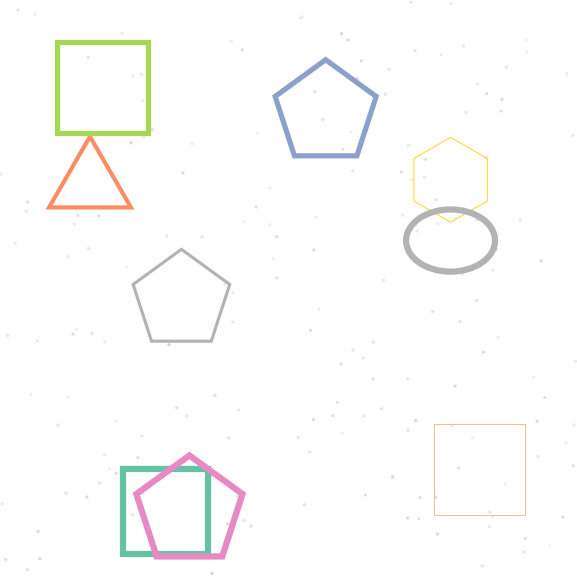[{"shape": "square", "thickness": 3, "radius": 0.37, "center": [0.287, 0.114]}, {"shape": "triangle", "thickness": 2, "radius": 0.41, "center": [0.156, 0.681]}, {"shape": "pentagon", "thickness": 2.5, "radius": 0.46, "center": [0.564, 0.804]}, {"shape": "pentagon", "thickness": 3, "radius": 0.48, "center": [0.328, 0.114]}, {"shape": "square", "thickness": 2.5, "radius": 0.39, "center": [0.178, 0.847]}, {"shape": "hexagon", "thickness": 0.5, "radius": 0.37, "center": [0.78, 0.688]}, {"shape": "square", "thickness": 0.5, "radius": 0.39, "center": [0.83, 0.186]}, {"shape": "oval", "thickness": 3, "radius": 0.38, "center": [0.78, 0.583]}, {"shape": "pentagon", "thickness": 1.5, "radius": 0.44, "center": [0.314, 0.479]}]